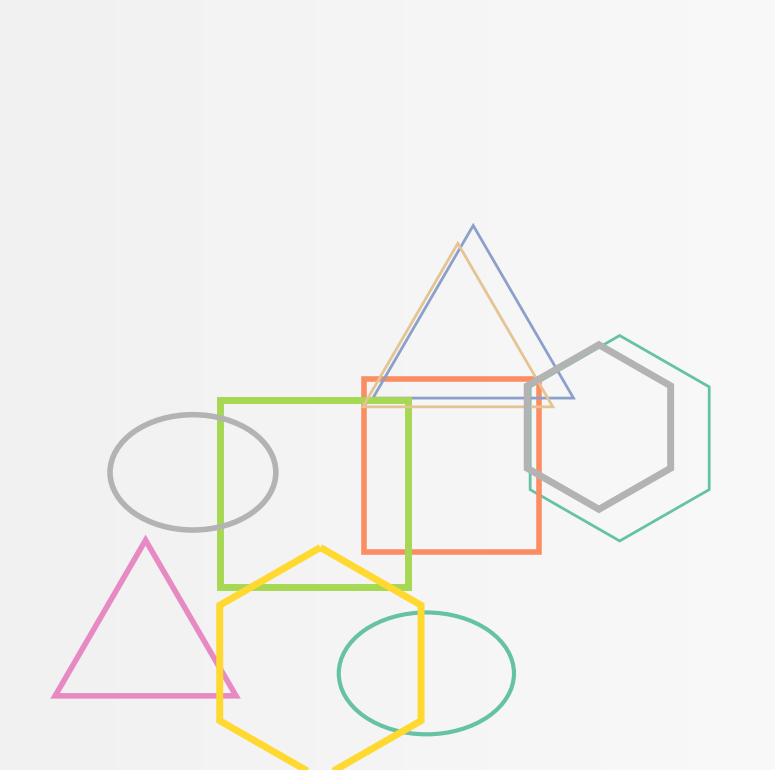[{"shape": "hexagon", "thickness": 1, "radius": 0.67, "center": [0.8, 0.431]}, {"shape": "oval", "thickness": 1.5, "radius": 0.57, "center": [0.55, 0.125]}, {"shape": "square", "thickness": 2, "radius": 0.56, "center": [0.582, 0.395]}, {"shape": "triangle", "thickness": 1, "radius": 0.75, "center": [0.611, 0.558]}, {"shape": "triangle", "thickness": 2, "radius": 0.67, "center": [0.188, 0.164]}, {"shape": "square", "thickness": 2.5, "radius": 0.61, "center": [0.405, 0.359]}, {"shape": "hexagon", "thickness": 2.5, "radius": 0.75, "center": [0.413, 0.139]}, {"shape": "triangle", "thickness": 1, "radius": 0.71, "center": [0.591, 0.542]}, {"shape": "oval", "thickness": 2, "radius": 0.53, "center": [0.249, 0.387]}, {"shape": "hexagon", "thickness": 2.5, "radius": 0.53, "center": [0.773, 0.445]}]